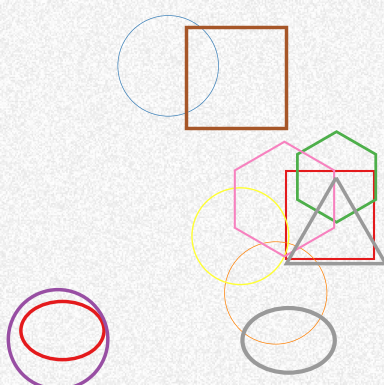[{"shape": "square", "thickness": 1.5, "radius": 0.57, "center": [0.857, 0.441]}, {"shape": "oval", "thickness": 2.5, "radius": 0.54, "center": [0.162, 0.141]}, {"shape": "circle", "thickness": 0.5, "radius": 0.65, "center": [0.437, 0.829]}, {"shape": "hexagon", "thickness": 2, "radius": 0.59, "center": [0.874, 0.54]}, {"shape": "circle", "thickness": 2.5, "radius": 0.65, "center": [0.151, 0.119]}, {"shape": "circle", "thickness": 0.5, "radius": 0.66, "center": [0.716, 0.239]}, {"shape": "circle", "thickness": 1, "radius": 0.63, "center": [0.624, 0.387]}, {"shape": "square", "thickness": 2.5, "radius": 0.65, "center": [0.612, 0.799]}, {"shape": "hexagon", "thickness": 1.5, "radius": 0.74, "center": [0.739, 0.483]}, {"shape": "oval", "thickness": 3, "radius": 0.6, "center": [0.75, 0.116]}, {"shape": "triangle", "thickness": 2.5, "radius": 0.74, "center": [0.873, 0.39]}]